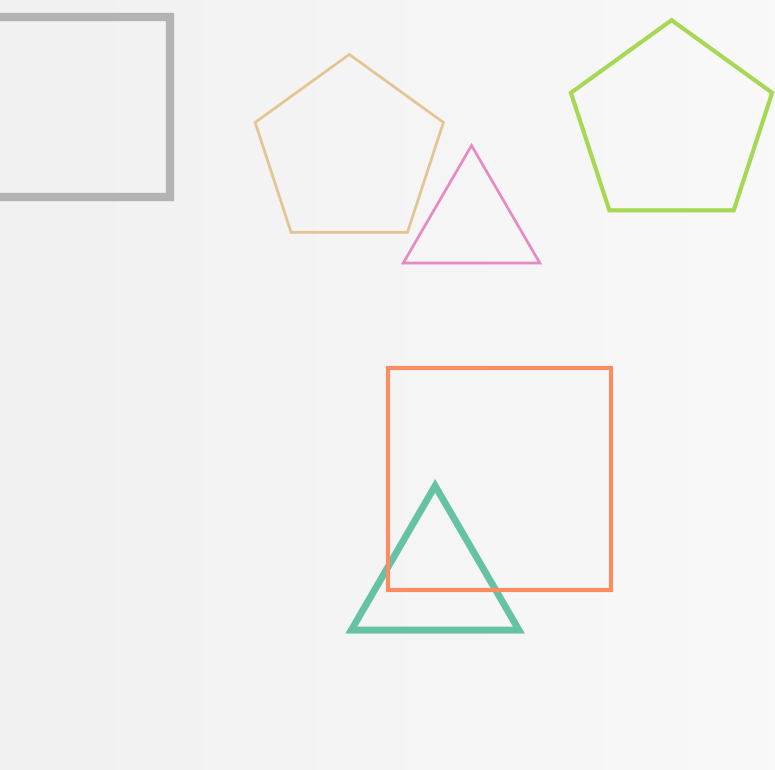[{"shape": "triangle", "thickness": 2.5, "radius": 0.62, "center": [0.561, 0.244]}, {"shape": "square", "thickness": 1.5, "radius": 0.72, "center": [0.645, 0.378]}, {"shape": "triangle", "thickness": 1, "radius": 0.51, "center": [0.608, 0.709]}, {"shape": "pentagon", "thickness": 1.5, "radius": 0.68, "center": [0.867, 0.837]}, {"shape": "pentagon", "thickness": 1, "radius": 0.64, "center": [0.451, 0.802]}, {"shape": "square", "thickness": 3, "radius": 0.58, "center": [0.103, 0.861]}]